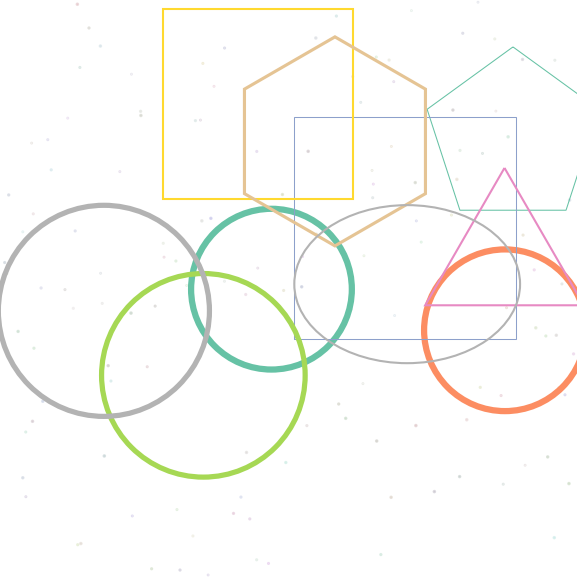[{"shape": "pentagon", "thickness": 0.5, "radius": 0.78, "center": [0.888, 0.762]}, {"shape": "circle", "thickness": 3, "radius": 0.7, "center": [0.47, 0.498]}, {"shape": "circle", "thickness": 3, "radius": 0.7, "center": [0.874, 0.427]}, {"shape": "square", "thickness": 0.5, "radius": 0.96, "center": [0.701, 0.604]}, {"shape": "triangle", "thickness": 1, "radius": 0.79, "center": [0.874, 0.55]}, {"shape": "circle", "thickness": 2.5, "radius": 0.88, "center": [0.352, 0.349]}, {"shape": "square", "thickness": 1, "radius": 0.82, "center": [0.447, 0.819]}, {"shape": "hexagon", "thickness": 1.5, "radius": 0.9, "center": [0.58, 0.754]}, {"shape": "circle", "thickness": 2.5, "radius": 0.91, "center": [0.18, 0.461]}, {"shape": "oval", "thickness": 1, "radius": 0.98, "center": [0.705, 0.507]}]